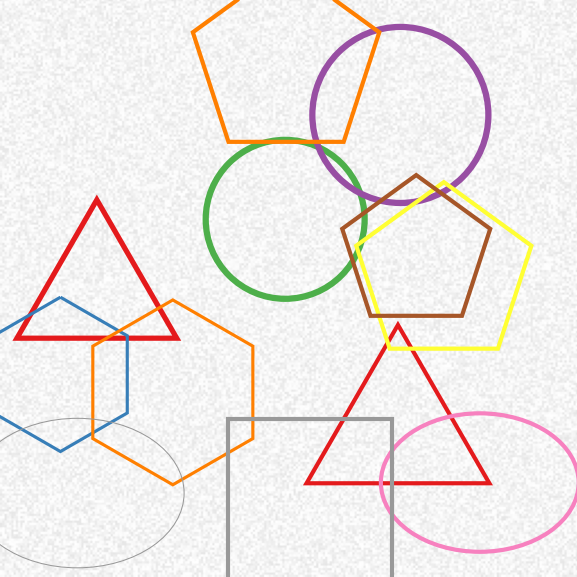[{"shape": "triangle", "thickness": 2.5, "radius": 0.8, "center": [0.168, 0.493]}, {"shape": "triangle", "thickness": 2, "radius": 0.91, "center": [0.689, 0.254]}, {"shape": "hexagon", "thickness": 1.5, "radius": 0.67, "center": [0.105, 0.351]}, {"shape": "circle", "thickness": 3, "radius": 0.69, "center": [0.494, 0.619]}, {"shape": "circle", "thickness": 3, "radius": 0.76, "center": [0.693, 0.8]}, {"shape": "hexagon", "thickness": 1.5, "radius": 0.8, "center": [0.299, 0.32]}, {"shape": "pentagon", "thickness": 2, "radius": 0.85, "center": [0.495, 0.891]}, {"shape": "pentagon", "thickness": 2, "radius": 0.8, "center": [0.769, 0.524]}, {"shape": "pentagon", "thickness": 2, "radius": 0.67, "center": [0.721, 0.561]}, {"shape": "oval", "thickness": 2, "radius": 0.86, "center": [0.831, 0.164]}, {"shape": "square", "thickness": 2, "radius": 0.71, "center": [0.537, 0.133]}, {"shape": "oval", "thickness": 0.5, "radius": 0.92, "center": [0.134, 0.145]}]